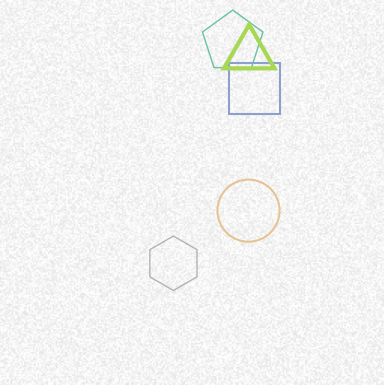[{"shape": "pentagon", "thickness": 1, "radius": 0.41, "center": [0.604, 0.891]}, {"shape": "square", "thickness": 1.5, "radius": 0.33, "center": [0.662, 0.77]}, {"shape": "triangle", "thickness": 3, "radius": 0.38, "center": [0.647, 0.86]}, {"shape": "circle", "thickness": 1.5, "radius": 0.4, "center": [0.645, 0.453]}, {"shape": "hexagon", "thickness": 1, "radius": 0.35, "center": [0.45, 0.316]}]